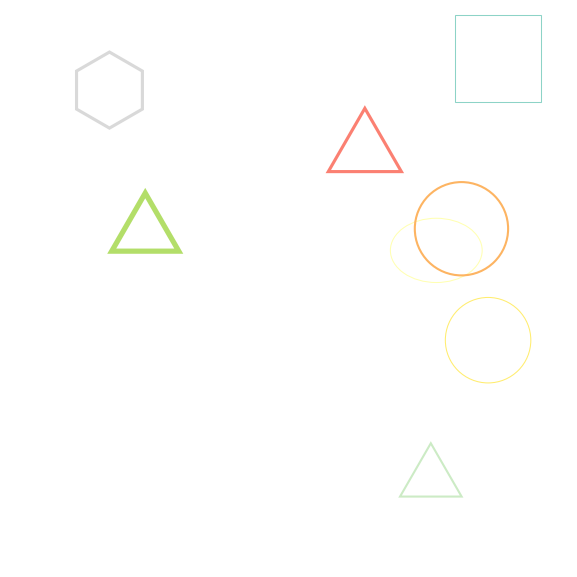[{"shape": "square", "thickness": 0.5, "radius": 0.38, "center": [0.862, 0.898]}, {"shape": "oval", "thickness": 0.5, "radius": 0.4, "center": [0.755, 0.566]}, {"shape": "triangle", "thickness": 1.5, "radius": 0.37, "center": [0.632, 0.739]}, {"shape": "circle", "thickness": 1, "radius": 0.4, "center": [0.799, 0.603]}, {"shape": "triangle", "thickness": 2.5, "radius": 0.34, "center": [0.252, 0.598]}, {"shape": "hexagon", "thickness": 1.5, "radius": 0.33, "center": [0.19, 0.843]}, {"shape": "triangle", "thickness": 1, "radius": 0.31, "center": [0.746, 0.17]}, {"shape": "circle", "thickness": 0.5, "radius": 0.37, "center": [0.845, 0.41]}]